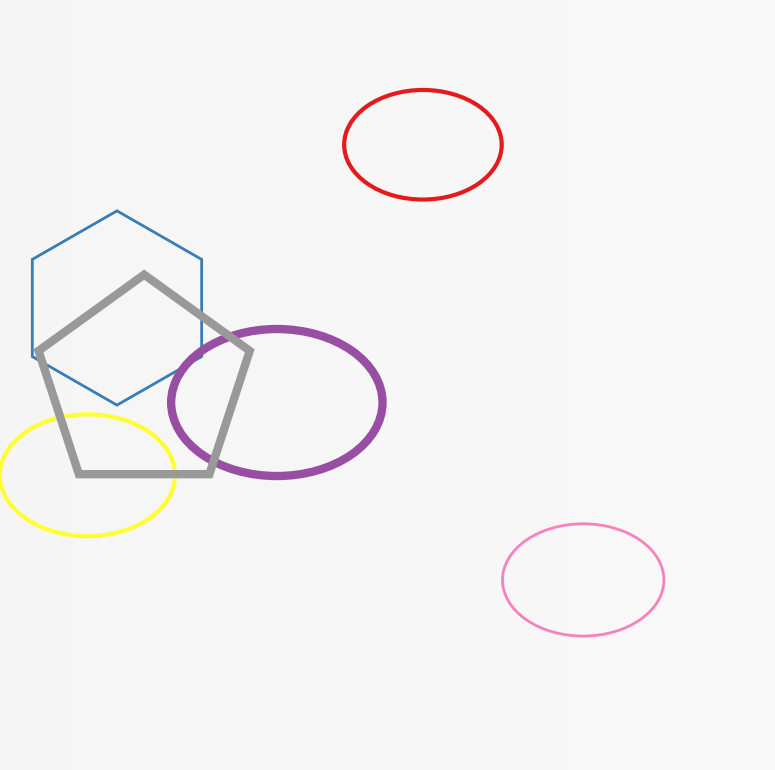[{"shape": "oval", "thickness": 1.5, "radius": 0.51, "center": [0.546, 0.812]}, {"shape": "hexagon", "thickness": 1, "radius": 0.63, "center": [0.151, 0.6]}, {"shape": "oval", "thickness": 3, "radius": 0.68, "center": [0.357, 0.477]}, {"shape": "oval", "thickness": 1.5, "radius": 0.57, "center": [0.113, 0.383]}, {"shape": "oval", "thickness": 1, "radius": 0.52, "center": [0.753, 0.247]}, {"shape": "pentagon", "thickness": 3, "radius": 0.72, "center": [0.186, 0.5]}]